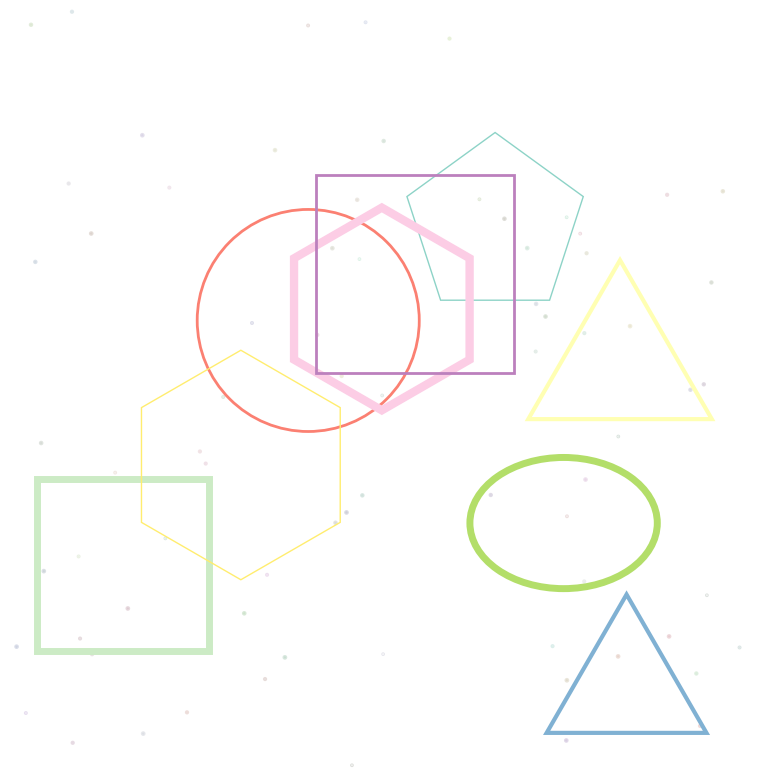[{"shape": "pentagon", "thickness": 0.5, "radius": 0.6, "center": [0.643, 0.708]}, {"shape": "triangle", "thickness": 1.5, "radius": 0.69, "center": [0.805, 0.525]}, {"shape": "circle", "thickness": 1, "radius": 0.72, "center": [0.4, 0.584]}, {"shape": "triangle", "thickness": 1.5, "radius": 0.6, "center": [0.814, 0.108]}, {"shape": "oval", "thickness": 2.5, "radius": 0.61, "center": [0.732, 0.321]}, {"shape": "hexagon", "thickness": 3, "radius": 0.66, "center": [0.496, 0.599]}, {"shape": "square", "thickness": 1, "radius": 0.64, "center": [0.539, 0.644]}, {"shape": "square", "thickness": 2.5, "radius": 0.56, "center": [0.159, 0.266]}, {"shape": "hexagon", "thickness": 0.5, "radius": 0.75, "center": [0.313, 0.396]}]